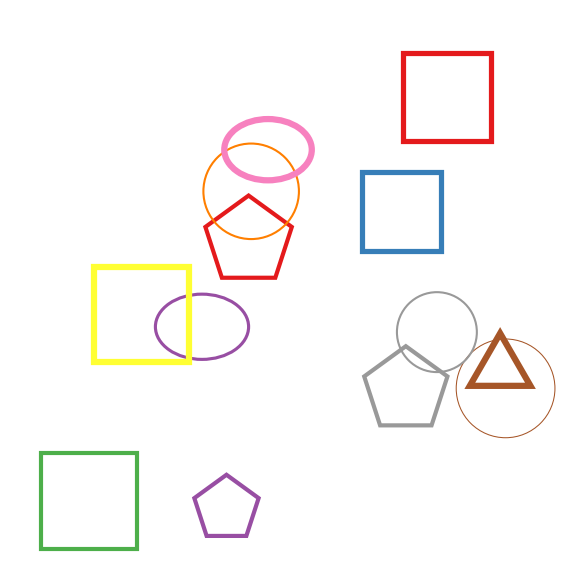[{"shape": "square", "thickness": 2.5, "radius": 0.38, "center": [0.775, 0.831]}, {"shape": "pentagon", "thickness": 2, "radius": 0.39, "center": [0.43, 0.582]}, {"shape": "square", "thickness": 2.5, "radius": 0.34, "center": [0.695, 0.633]}, {"shape": "square", "thickness": 2, "radius": 0.42, "center": [0.154, 0.131]}, {"shape": "pentagon", "thickness": 2, "radius": 0.29, "center": [0.392, 0.118]}, {"shape": "oval", "thickness": 1.5, "radius": 0.4, "center": [0.35, 0.433]}, {"shape": "circle", "thickness": 1, "radius": 0.41, "center": [0.435, 0.668]}, {"shape": "square", "thickness": 3, "radius": 0.41, "center": [0.246, 0.454]}, {"shape": "circle", "thickness": 0.5, "radius": 0.43, "center": [0.875, 0.327]}, {"shape": "triangle", "thickness": 3, "radius": 0.3, "center": [0.866, 0.361]}, {"shape": "oval", "thickness": 3, "radius": 0.38, "center": [0.464, 0.74]}, {"shape": "pentagon", "thickness": 2, "radius": 0.38, "center": [0.703, 0.324]}, {"shape": "circle", "thickness": 1, "radius": 0.35, "center": [0.757, 0.424]}]